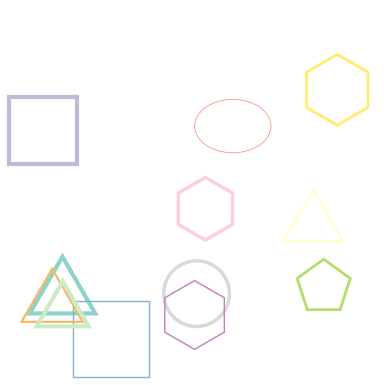[{"shape": "triangle", "thickness": 3, "radius": 0.49, "center": [0.162, 0.235]}, {"shape": "triangle", "thickness": 1, "radius": 0.45, "center": [0.814, 0.418]}, {"shape": "square", "thickness": 3, "radius": 0.44, "center": [0.112, 0.662]}, {"shape": "oval", "thickness": 0.5, "radius": 0.5, "center": [0.605, 0.673]}, {"shape": "square", "thickness": 1, "radius": 0.49, "center": [0.289, 0.119]}, {"shape": "triangle", "thickness": 1.5, "radius": 0.46, "center": [0.135, 0.21]}, {"shape": "pentagon", "thickness": 2, "radius": 0.36, "center": [0.841, 0.254]}, {"shape": "hexagon", "thickness": 2.5, "radius": 0.41, "center": [0.534, 0.458]}, {"shape": "circle", "thickness": 2.5, "radius": 0.43, "center": [0.511, 0.237]}, {"shape": "hexagon", "thickness": 1, "radius": 0.45, "center": [0.505, 0.182]}, {"shape": "triangle", "thickness": 3, "radius": 0.39, "center": [0.163, 0.191]}, {"shape": "hexagon", "thickness": 2, "radius": 0.46, "center": [0.876, 0.767]}]